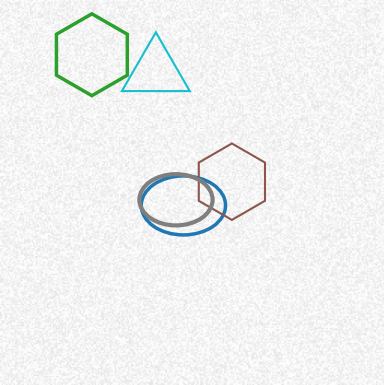[{"shape": "oval", "thickness": 2.5, "radius": 0.55, "center": [0.476, 0.466]}, {"shape": "hexagon", "thickness": 2.5, "radius": 0.53, "center": [0.239, 0.858]}, {"shape": "hexagon", "thickness": 1.5, "radius": 0.5, "center": [0.602, 0.528]}, {"shape": "oval", "thickness": 3, "radius": 0.48, "center": [0.457, 0.481]}, {"shape": "triangle", "thickness": 1.5, "radius": 0.51, "center": [0.405, 0.814]}]